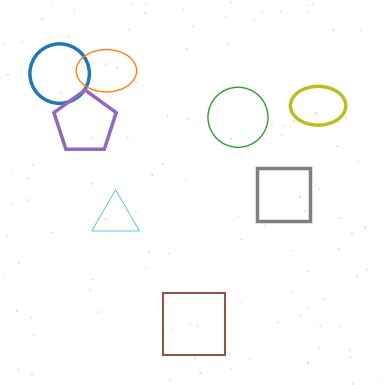[{"shape": "circle", "thickness": 2.5, "radius": 0.39, "center": [0.155, 0.809]}, {"shape": "oval", "thickness": 1, "radius": 0.39, "center": [0.276, 0.816]}, {"shape": "circle", "thickness": 1, "radius": 0.39, "center": [0.618, 0.695]}, {"shape": "pentagon", "thickness": 2.5, "radius": 0.43, "center": [0.221, 0.681]}, {"shape": "square", "thickness": 1.5, "radius": 0.4, "center": [0.504, 0.159]}, {"shape": "square", "thickness": 2.5, "radius": 0.34, "center": [0.737, 0.495]}, {"shape": "oval", "thickness": 2.5, "radius": 0.36, "center": [0.826, 0.725]}, {"shape": "triangle", "thickness": 0.5, "radius": 0.36, "center": [0.3, 0.436]}]